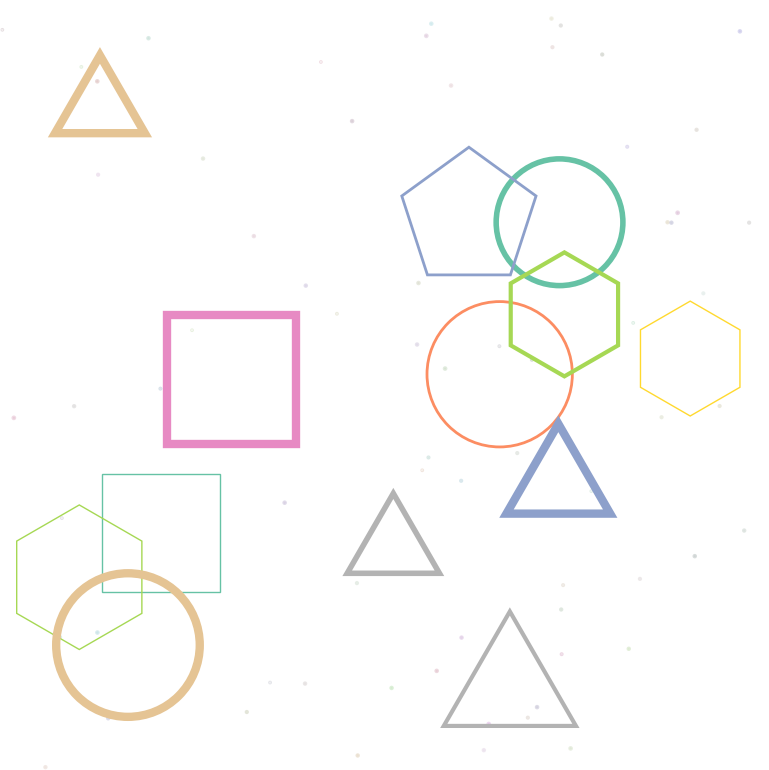[{"shape": "square", "thickness": 0.5, "radius": 0.38, "center": [0.209, 0.308]}, {"shape": "circle", "thickness": 2, "radius": 0.41, "center": [0.727, 0.711]}, {"shape": "circle", "thickness": 1, "radius": 0.47, "center": [0.649, 0.514]}, {"shape": "pentagon", "thickness": 1, "radius": 0.46, "center": [0.609, 0.717]}, {"shape": "triangle", "thickness": 3, "radius": 0.39, "center": [0.725, 0.372]}, {"shape": "square", "thickness": 3, "radius": 0.42, "center": [0.301, 0.507]}, {"shape": "hexagon", "thickness": 1.5, "radius": 0.4, "center": [0.733, 0.592]}, {"shape": "hexagon", "thickness": 0.5, "radius": 0.47, "center": [0.103, 0.25]}, {"shape": "hexagon", "thickness": 0.5, "radius": 0.37, "center": [0.896, 0.534]}, {"shape": "circle", "thickness": 3, "radius": 0.47, "center": [0.166, 0.162]}, {"shape": "triangle", "thickness": 3, "radius": 0.34, "center": [0.13, 0.861]}, {"shape": "triangle", "thickness": 1.5, "radius": 0.5, "center": [0.662, 0.107]}, {"shape": "triangle", "thickness": 2, "radius": 0.35, "center": [0.511, 0.29]}]